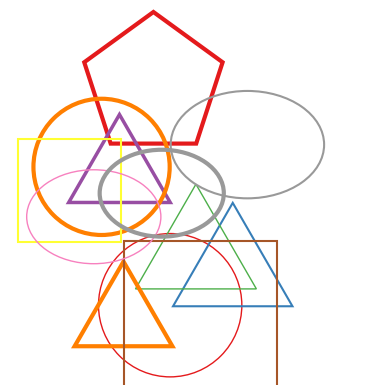[{"shape": "pentagon", "thickness": 3, "radius": 0.94, "center": [0.399, 0.78]}, {"shape": "circle", "thickness": 1, "radius": 0.93, "center": [0.442, 0.207]}, {"shape": "triangle", "thickness": 1.5, "radius": 0.9, "center": [0.605, 0.294]}, {"shape": "triangle", "thickness": 1, "radius": 0.91, "center": [0.509, 0.34]}, {"shape": "triangle", "thickness": 2.5, "radius": 0.76, "center": [0.31, 0.55]}, {"shape": "circle", "thickness": 3, "radius": 0.88, "center": [0.264, 0.567]}, {"shape": "triangle", "thickness": 3, "radius": 0.73, "center": [0.321, 0.174]}, {"shape": "square", "thickness": 1.5, "radius": 0.67, "center": [0.181, 0.506]}, {"shape": "square", "thickness": 1.5, "radius": 0.99, "center": [0.522, 0.176]}, {"shape": "oval", "thickness": 1, "radius": 0.87, "center": [0.244, 0.437]}, {"shape": "oval", "thickness": 1.5, "radius": 1.0, "center": [0.643, 0.624]}, {"shape": "oval", "thickness": 3, "radius": 0.81, "center": [0.42, 0.498]}]